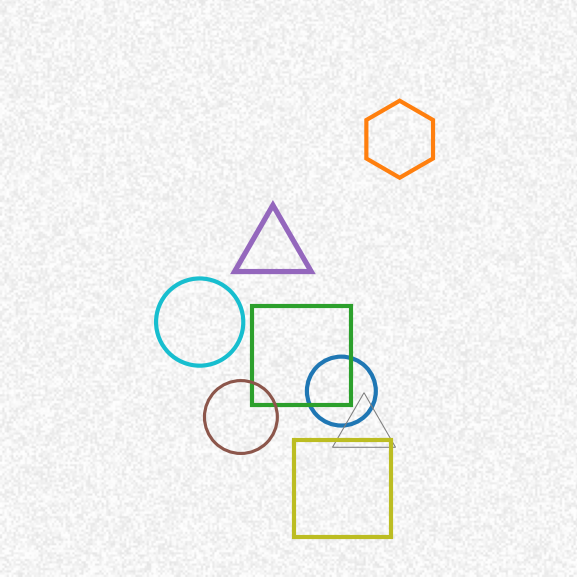[{"shape": "circle", "thickness": 2, "radius": 0.3, "center": [0.591, 0.322]}, {"shape": "hexagon", "thickness": 2, "radius": 0.33, "center": [0.692, 0.758]}, {"shape": "square", "thickness": 2, "radius": 0.43, "center": [0.522, 0.383]}, {"shape": "triangle", "thickness": 2.5, "radius": 0.38, "center": [0.473, 0.567]}, {"shape": "circle", "thickness": 1.5, "radius": 0.32, "center": [0.417, 0.277]}, {"shape": "triangle", "thickness": 0.5, "radius": 0.32, "center": [0.63, 0.256]}, {"shape": "square", "thickness": 2, "radius": 0.42, "center": [0.593, 0.153]}, {"shape": "circle", "thickness": 2, "radius": 0.38, "center": [0.346, 0.441]}]